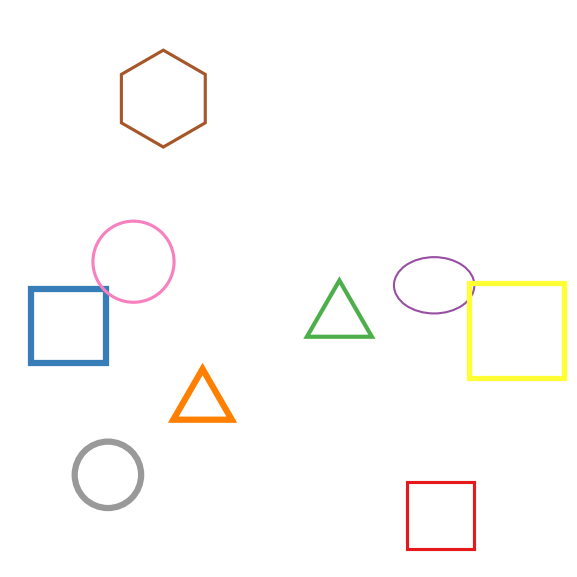[{"shape": "square", "thickness": 1.5, "radius": 0.29, "center": [0.763, 0.106]}, {"shape": "square", "thickness": 3, "radius": 0.32, "center": [0.119, 0.434]}, {"shape": "triangle", "thickness": 2, "radius": 0.33, "center": [0.588, 0.449]}, {"shape": "oval", "thickness": 1, "radius": 0.35, "center": [0.752, 0.505]}, {"shape": "triangle", "thickness": 3, "radius": 0.29, "center": [0.351, 0.302]}, {"shape": "square", "thickness": 2.5, "radius": 0.41, "center": [0.895, 0.426]}, {"shape": "hexagon", "thickness": 1.5, "radius": 0.42, "center": [0.283, 0.828]}, {"shape": "circle", "thickness": 1.5, "radius": 0.35, "center": [0.231, 0.546]}, {"shape": "circle", "thickness": 3, "radius": 0.29, "center": [0.187, 0.177]}]